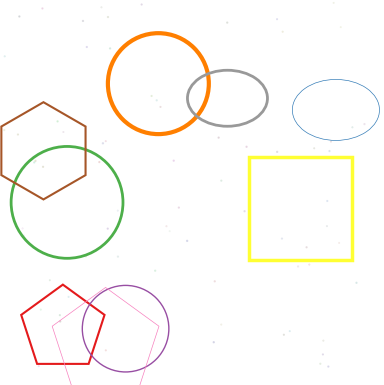[{"shape": "pentagon", "thickness": 1.5, "radius": 0.57, "center": [0.163, 0.147]}, {"shape": "oval", "thickness": 0.5, "radius": 0.57, "center": [0.873, 0.714]}, {"shape": "circle", "thickness": 2, "radius": 0.73, "center": [0.174, 0.474]}, {"shape": "circle", "thickness": 1, "radius": 0.56, "center": [0.326, 0.146]}, {"shape": "circle", "thickness": 3, "radius": 0.66, "center": [0.411, 0.783]}, {"shape": "square", "thickness": 2.5, "radius": 0.67, "center": [0.78, 0.459]}, {"shape": "hexagon", "thickness": 1.5, "radius": 0.63, "center": [0.113, 0.608]}, {"shape": "pentagon", "thickness": 0.5, "radius": 0.73, "center": [0.274, 0.108]}, {"shape": "oval", "thickness": 2, "radius": 0.52, "center": [0.591, 0.745]}]